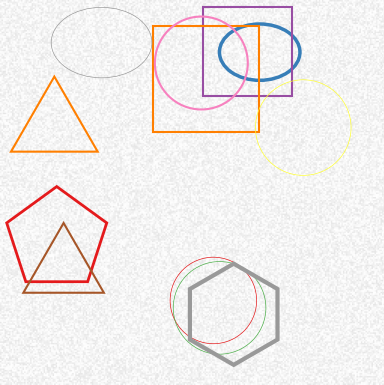[{"shape": "circle", "thickness": 0.5, "radius": 0.56, "center": [0.554, 0.22]}, {"shape": "pentagon", "thickness": 2, "radius": 0.68, "center": [0.147, 0.379]}, {"shape": "oval", "thickness": 2.5, "radius": 0.52, "center": [0.675, 0.865]}, {"shape": "circle", "thickness": 0.5, "radius": 0.6, "center": [0.57, 0.2]}, {"shape": "square", "thickness": 1.5, "radius": 0.58, "center": [0.642, 0.866]}, {"shape": "triangle", "thickness": 1.5, "radius": 0.65, "center": [0.141, 0.671]}, {"shape": "square", "thickness": 1.5, "radius": 0.69, "center": [0.536, 0.794]}, {"shape": "circle", "thickness": 0.5, "radius": 0.62, "center": [0.788, 0.669]}, {"shape": "triangle", "thickness": 1.5, "radius": 0.6, "center": [0.165, 0.3]}, {"shape": "circle", "thickness": 1.5, "radius": 0.6, "center": [0.523, 0.836]}, {"shape": "hexagon", "thickness": 3, "radius": 0.66, "center": [0.607, 0.184]}, {"shape": "oval", "thickness": 0.5, "radius": 0.65, "center": [0.264, 0.889]}]